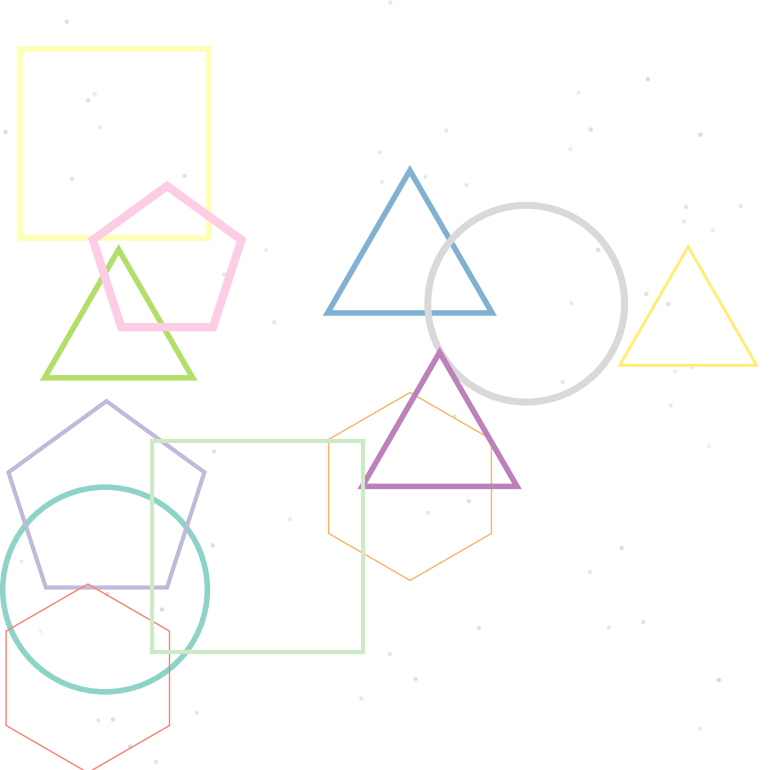[{"shape": "circle", "thickness": 2, "radius": 0.66, "center": [0.136, 0.234]}, {"shape": "square", "thickness": 2, "radius": 0.62, "center": [0.149, 0.814]}, {"shape": "pentagon", "thickness": 1.5, "radius": 0.67, "center": [0.138, 0.345]}, {"shape": "hexagon", "thickness": 0.5, "radius": 0.61, "center": [0.114, 0.119]}, {"shape": "triangle", "thickness": 2, "radius": 0.62, "center": [0.532, 0.655]}, {"shape": "hexagon", "thickness": 0.5, "radius": 0.61, "center": [0.532, 0.368]}, {"shape": "triangle", "thickness": 2, "radius": 0.56, "center": [0.154, 0.565]}, {"shape": "pentagon", "thickness": 3, "radius": 0.51, "center": [0.217, 0.657]}, {"shape": "circle", "thickness": 2.5, "radius": 0.64, "center": [0.683, 0.606]}, {"shape": "triangle", "thickness": 2, "radius": 0.58, "center": [0.571, 0.426]}, {"shape": "square", "thickness": 1.5, "radius": 0.68, "center": [0.334, 0.29]}, {"shape": "triangle", "thickness": 1, "radius": 0.51, "center": [0.894, 0.577]}]